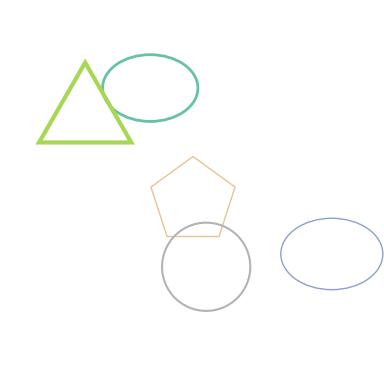[{"shape": "oval", "thickness": 2, "radius": 0.62, "center": [0.39, 0.771]}, {"shape": "oval", "thickness": 1, "radius": 0.66, "center": [0.862, 0.34]}, {"shape": "triangle", "thickness": 3, "radius": 0.69, "center": [0.221, 0.699]}, {"shape": "pentagon", "thickness": 1, "radius": 0.57, "center": [0.501, 0.479]}, {"shape": "circle", "thickness": 1.5, "radius": 0.57, "center": [0.536, 0.307]}]